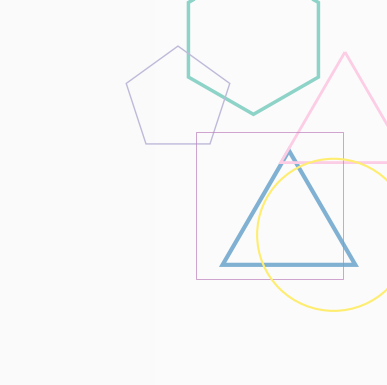[{"shape": "hexagon", "thickness": 2.5, "radius": 0.97, "center": [0.654, 0.897]}, {"shape": "pentagon", "thickness": 1, "radius": 0.7, "center": [0.459, 0.74]}, {"shape": "triangle", "thickness": 3, "radius": 0.99, "center": [0.746, 0.411]}, {"shape": "triangle", "thickness": 2, "radius": 0.96, "center": [0.89, 0.673]}, {"shape": "square", "thickness": 0.5, "radius": 0.95, "center": [0.696, 0.466]}, {"shape": "circle", "thickness": 1.5, "radius": 0.99, "center": [0.861, 0.39]}]